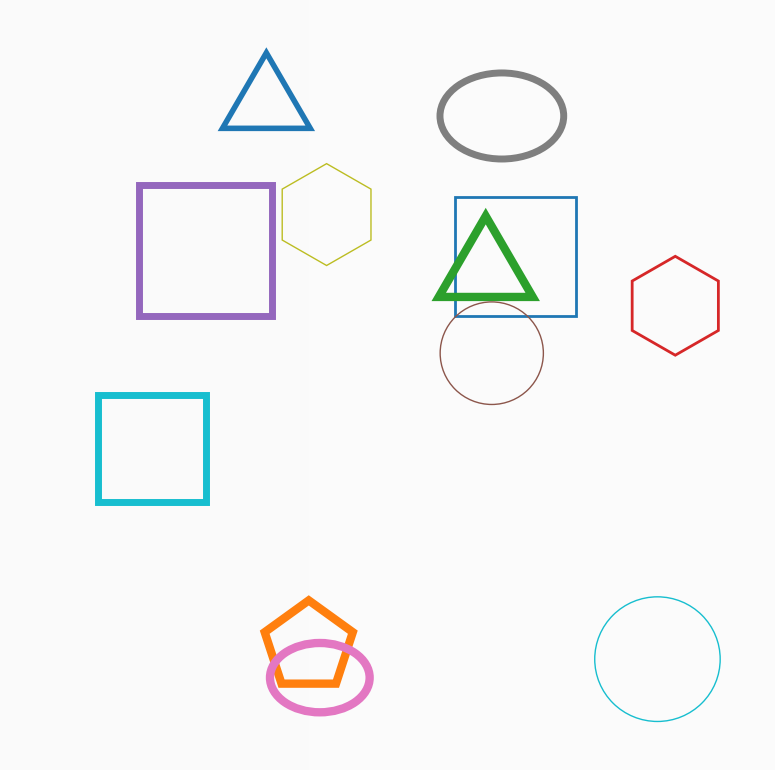[{"shape": "triangle", "thickness": 2, "radius": 0.33, "center": [0.344, 0.866]}, {"shape": "square", "thickness": 1, "radius": 0.39, "center": [0.665, 0.667]}, {"shape": "pentagon", "thickness": 3, "radius": 0.3, "center": [0.398, 0.161]}, {"shape": "triangle", "thickness": 3, "radius": 0.35, "center": [0.627, 0.649]}, {"shape": "hexagon", "thickness": 1, "radius": 0.32, "center": [0.871, 0.603]}, {"shape": "square", "thickness": 2.5, "radius": 0.43, "center": [0.265, 0.675]}, {"shape": "circle", "thickness": 0.5, "radius": 0.33, "center": [0.635, 0.541]}, {"shape": "oval", "thickness": 3, "radius": 0.32, "center": [0.413, 0.12]}, {"shape": "oval", "thickness": 2.5, "radius": 0.4, "center": [0.648, 0.849]}, {"shape": "hexagon", "thickness": 0.5, "radius": 0.33, "center": [0.421, 0.721]}, {"shape": "circle", "thickness": 0.5, "radius": 0.4, "center": [0.848, 0.144]}, {"shape": "square", "thickness": 2.5, "radius": 0.35, "center": [0.196, 0.417]}]